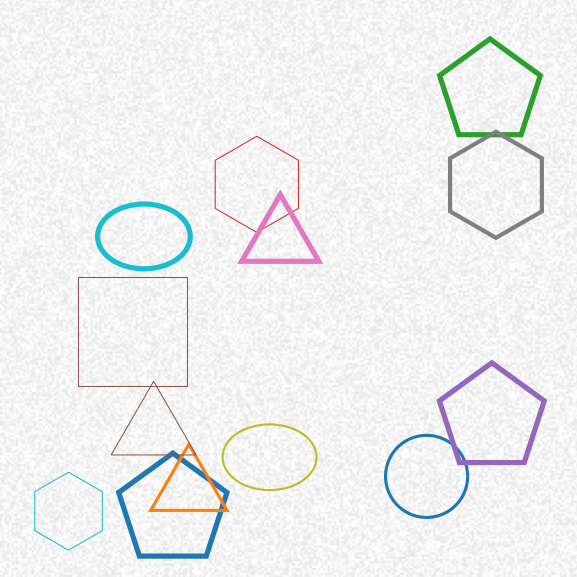[{"shape": "circle", "thickness": 1.5, "radius": 0.36, "center": [0.739, 0.174]}, {"shape": "pentagon", "thickness": 2.5, "radius": 0.49, "center": [0.299, 0.116]}, {"shape": "triangle", "thickness": 1.5, "radius": 0.38, "center": [0.327, 0.154]}, {"shape": "pentagon", "thickness": 2.5, "radius": 0.46, "center": [0.848, 0.84]}, {"shape": "hexagon", "thickness": 0.5, "radius": 0.42, "center": [0.445, 0.68]}, {"shape": "pentagon", "thickness": 2.5, "radius": 0.48, "center": [0.852, 0.275]}, {"shape": "square", "thickness": 0.5, "radius": 0.47, "center": [0.23, 0.425]}, {"shape": "triangle", "thickness": 0.5, "radius": 0.42, "center": [0.266, 0.254]}, {"shape": "triangle", "thickness": 2.5, "radius": 0.39, "center": [0.485, 0.585]}, {"shape": "hexagon", "thickness": 2, "radius": 0.46, "center": [0.859, 0.679]}, {"shape": "oval", "thickness": 1, "radius": 0.41, "center": [0.467, 0.207]}, {"shape": "oval", "thickness": 2.5, "radius": 0.4, "center": [0.249, 0.59]}, {"shape": "hexagon", "thickness": 0.5, "radius": 0.34, "center": [0.119, 0.114]}]